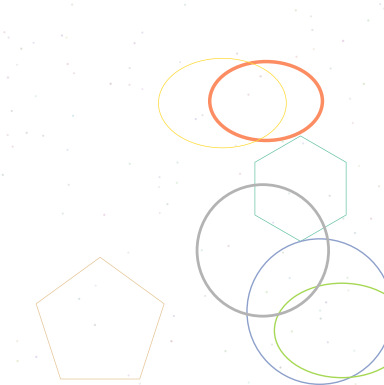[{"shape": "hexagon", "thickness": 0.5, "radius": 0.68, "center": [0.781, 0.51]}, {"shape": "oval", "thickness": 2.5, "radius": 0.73, "center": [0.691, 0.738]}, {"shape": "circle", "thickness": 1, "radius": 0.94, "center": [0.83, 0.191]}, {"shape": "oval", "thickness": 1, "radius": 0.88, "center": [0.888, 0.142]}, {"shape": "oval", "thickness": 0.5, "radius": 0.83, "center": [0.578, 0.732]}, {"shape": "pentagon", "thickness": 0.5, "radius": 0.87, "center": [0.26, 0.157]}, {"shape": "circle", "thickness": 2, "radius": 0.85, "center": [0.683, 0.35]}]